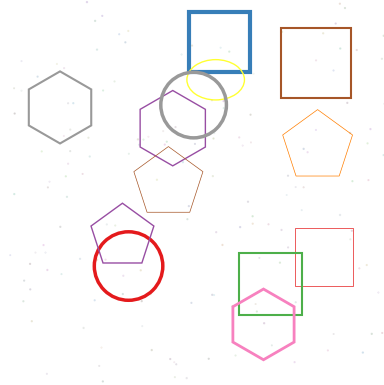[{"shape": "circle", "thickness": 2.5, "radius": 0.44, "center": [0.334, 0.309]}, {"shape": "square", "thickness": 0.5, "radius": 0.37, "center": [0.842, 0.332]}, {"shape": "square", "thickness": 3, "radius": 0.39, "center": [0.57, 0.891]}, {"shape": "square", "thickness": 1.5, "radius": 0.41, "center": [0.702, 0.262]}, {"shape": "pentagon", "thickness": 1, "radius": 0.43, "center": [0.318, 0.386]}, {"shape": "hexagon", "thickness": 1, "radius": 0.49, "center": [0.449, 0.667]}, {"shape": "pentagon", "thickness": 0.5, "radius": 0.48, "center": [0.825, 0.62]}, {"shape": "oval", "thickness": 1, "radius": 0.37, "center": [0.56, 0.793]}, {"shape": "pentagon", "thickness": 0.5, "radius": 0.47, "center": [0.437, 0.525]}, {"shape": "square", "thickness": 1.5, "radius": 0.45, "center": [0.822, 0.836]}, {"shape": "hexagon", "thickness": 2, "radius": 0.46, "center": [0.684, 0.157]}, {"shape": "circle", "thickness": 2.5, "radius": 0.43, "center": [0.503, 0.727]}, {"shape": "hexagon", "thickness": 1.5, "radius": 0.47, "center": [0.156, 0.721]}]